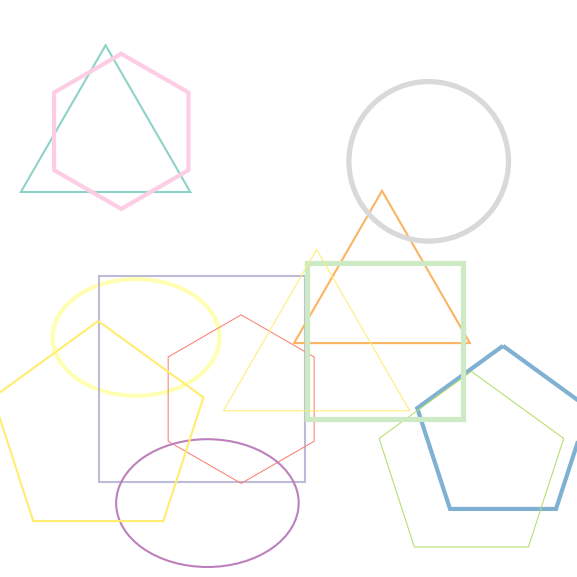[{"shape": "triangle", "thickness": 1, "radius": 0.85, "center": [0.183, 0.751]}, {"shape": "oval", "thickness": 2, "radius": 0.72, "center": [0.236, 0.415]}, {"shape": "square", "thickness": 1, "radius": 0.9, "center": [0.35, 0.343]}, {"shape": "hexagon", "thickness": 0.5, "radius": 0.73, "center": [0.418, 0.308]}, {"shape": "pentagon", "thickness": 2, "radius": 0.78, "center": [0.871, 0.244]}, {"shape": "triangle", "thickness": 1, "radius": 0.88, "center": [0.661, 0.493]}, {"shape": "pentagon", "thickness": 0.5, "radius": 0.84, "center": [0.816, 0.188]}, {"shape": "hexagon", "thickness": 2, "radius": 0.67, "center": [0.21, 0.772]}, {"shape": "circle", "thickness": 2.5, "radius": 0.69, "center": [0.742, 0.72]}, {"shape": "oval", "thickness": 1, "radius": 0.79, "center": [0.359, 0.128]}, {"shape": "square", "thickness": 2.5, "radius": 0.68, "center": [0.667, 0.409]}, {"shape": "triangle", "thickness": 0.5, "radius": 0.93, "center": [0.548, 0.381]}, {"shape": "pentagon", "thickness": 1, "radius": 0.96, "center": [0.17, 0.252]}]